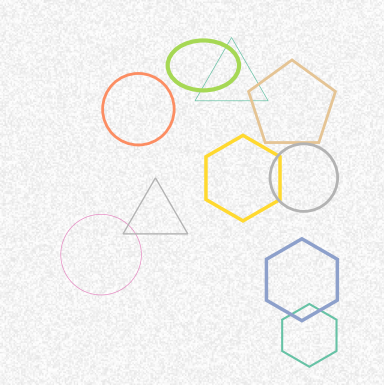[{"shape": "hexagon", "thickness": 1.5, "radius": 0.41, "center": [0.804, 0.129]}, {"shape": "triangle", "thickness": 0.5, "radius": 0.55, "center": [0.601, 0.793]}, {"shape": "circle", "thickness": 2, "radius": 0.46, "center": [0.359, 0.716]}, {"shape": "hexagon", "thickness": 2.5, "radius": 0.53, "center": [0.784, 0.273]}, {"shape": "circle", "thickness": 0.5, "radius": 0.52, "center": [0.263, 0.339]}, {"shape": "oval", "thickness": 3, "radius": 0.46, "center": [0.528, 0.83]}, {"shape": "hexagon", "thickness": 2.5, "radius": 0.56, "center": [0.631, 0.537]}, {"shape": "pentagon", "thickness": 2, "radius": 0.59, "center": [0.758, 0.726]}, {"shape": "circle", "thickness": 2, "radius": 0.44, "center": [0.789, 0.539]}, {"shape": "triangle", "thickness": 1, "radius": 0.49, "center": [0.404, 0.441]}]